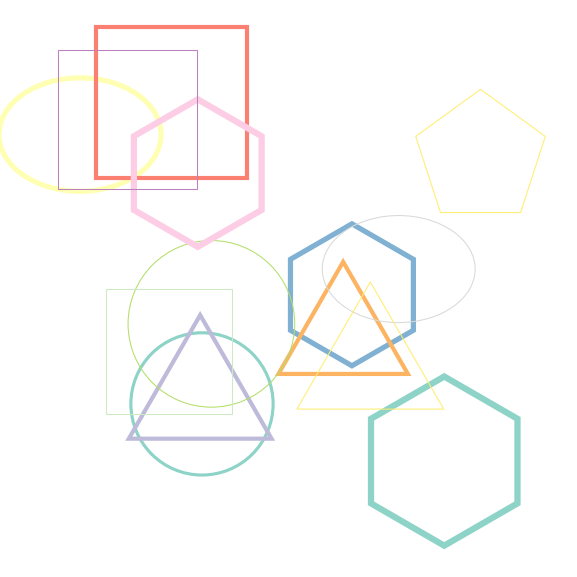[{"shape": "circle", "thickness": 1.5, "radius": 0.62, "center": [0.35, 0.3]}, {"shape": "hexagon", "thickness": 3, "radius": 0.73, "center": [0.769, 0.201]}, {"shape": "oval", "thickness": 2.5, "radius": 0.7, "center": [0.139, 0.766]}, {"shape": "triangle", "thickness": 2, "radius": 0.71, "center": [0.347, 0.311]}, {"shape": "square", "thickness": 2, "radius": 0.65, "center": [0.297, 0.821]}, {"shape": "hexagon", "thickness": 2.5, "radius": 0.61, "center": [0.609, 0.489]}, {"shape": "triangle", "thickness": 2, "radius": 0.65, "center": [0.594, 0.416]}, {"shape": "circle", "thickness": 0.5, "radius": 0.72, "center": [0.366, 0.438]}, {"shape": "hexagon", "thickness": 3, "radius": 0.64, "center": [0.342, 0.699]}, {"shape": "oval", "thickness": 0.5, "radius": 0.66, "center": [0.69, 0.533]}, {"shape": "square", "thickness": 0.5, "radius": 0.6, "center": [0.221, 0.792]}, {"shape": "square", "thickness": 0.5, "radius": 0.54, "center": [0.293, 0.391]}, {"shape": "pentagon", "thickness": 0.5, "radius": 0.59, "center": [0.832, 0.726]}, {"shape": "triangle", "thickness": 0.5, "radius": 0.73, "center": [0.641, 0.364]}]